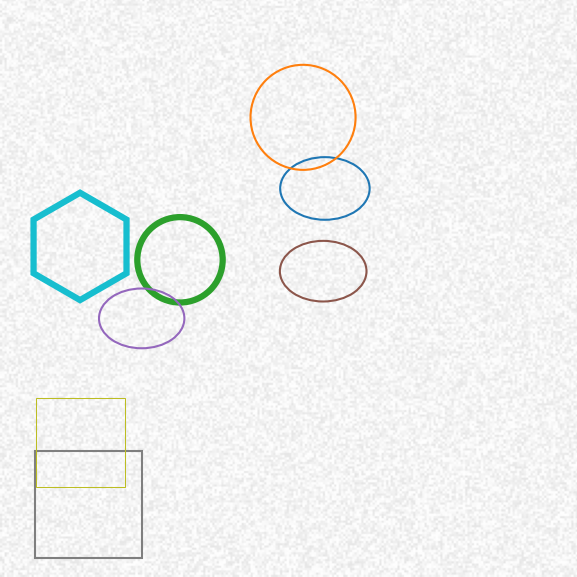[{"shape": "oval", "thickness": 1, "radius": 0.39, "center": [0.563, 0.673]}, {"shape": "circle", "thickness": 1, "radius": 0.45, "center": [0.525, 0.796]}, {"shape": "circle", "thickness": 3, "radius": 0.37, "center": [0.312, 0.549]}, {"shape": "oval", "thickness": 1, "radius": 0.37, "center": [0.245, 0.448]}, {"shape": "oval", "thickness": 1, "radius": 0.38, "center": [0.56, 0.53]}, {"shape": "square", "thickness": 1, "radius": 0.46, "center": [0.154, 0.125]}, {"shape": "square", "thickness": 0.5, "radius": 0.39, "center": [0.14, 0.233]}, {"shape": "hexagon", "thickness": 3, "radius": 0.46, "center": [0.139, 0.572]}]